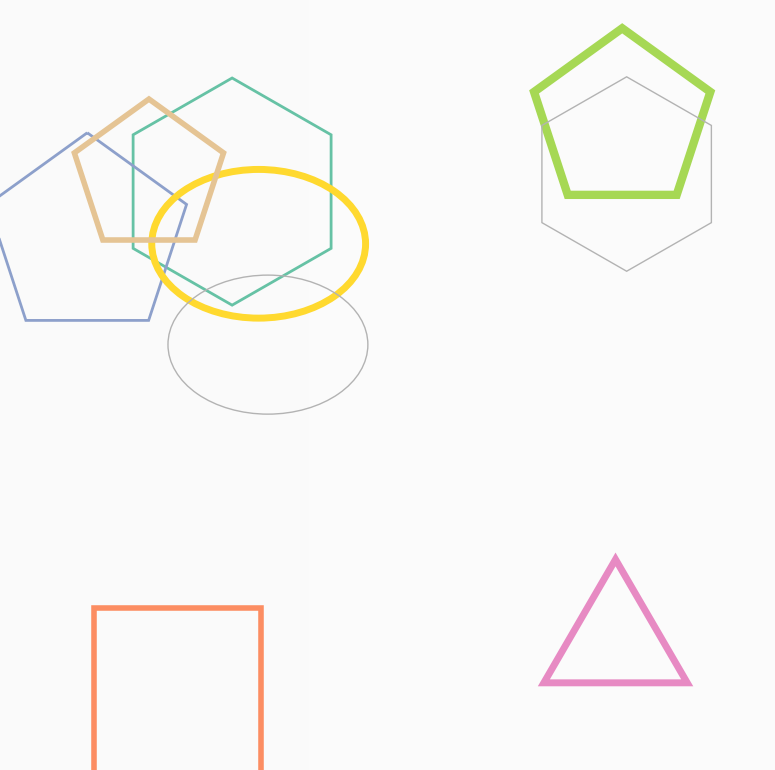[{"shape": "hexagon", "thickness": 1, "radius": 0.74, "center": [0.299, 0.751]}, {"shape": "square", "thickness": 2, "radius": 0.54, "center": [0.229, 0.103]}, {"shape": "pentagon", "thickness": 1, "radius": 0.67, "center": [0.113, 0.693]}, {"shape": "triangle", "thickness": 2.5, "radius": 0.53, "center": [0.794, 0.167]}, {"shape": "pentagon", "thickness": 3, "radius": 0.6, "center": [0.803, 0.844]}, {"shape": "oval", "thickness": 2.5, "radius": 0.69, "center": [0.334, 0.683]}, {"shape": "pentagon", "thickness": 2, "radius": 0.51, "center": [0.192, 0.77]}, {"shape": "hexagon", "thickness": 0.5, "radius": 0.63, "center": [0.809, 0.774]}, {"shape": "oval", "thickness": 0.5, "radius": 0.64, "center": [0.346, 0.552]}]